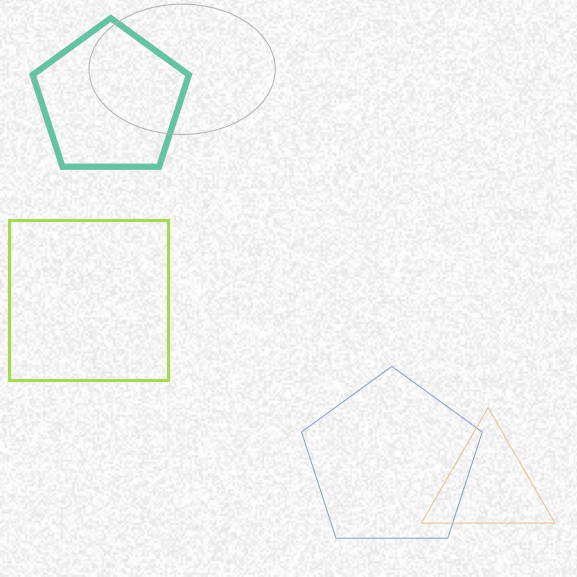[{"shape": "pentagon", "thickness": 3, "radius": 0.71, "center": [0.192, 0.826]}, {"shape": "pentagon", "thickness": 0.5, "radius": 0.82, "center": [0.679, 0.2]}, {"shape": "square", "thickness": 1.5, "radius": 0.69, "center": [0.153, 0.48]}, {"shape": "triangle", "thickness": 0.5, "radius": 0.67, "center": [0.845, 0.16]}, {"shape": "oval", "thickness": 0.5, "radius": 0.81, "center": [0.315, 0.879]}]